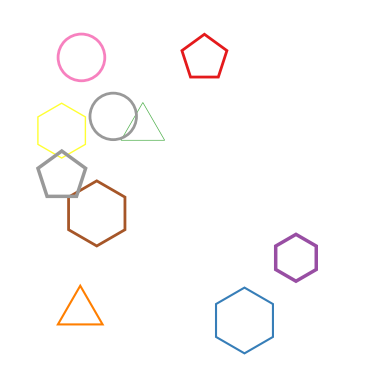[{"shape": "pentagon", "thickness": 2, "radius": 0.31, "center": [0.531, 0.85]}, {"shape": "hexagon", "thickness": 1.5, "radius": 0.43, "center": [0.635, 0.168]}, {"shape": "triangle", "thickness": 0.5, "radius": 0.33, "center": [0.371, 0.668]}, {"shape": "hexagon", "thickness": 2.5, "radius": 0.3, "center": [0.769, 0.33]}, {"shape": "triangle", "thickness": 1.5, "radius": 0.33, "center": [0.208, 0.191]}, {"shape": "hexagon", "thickness": 1, "radius": 0.36, "center": [0.16, 0.661]}, {"shape": "hexagon", "thickness": 2, "radius": 0.42, "center": [0.251, 0.446]}, {"shape": "circle", "thickness": 2, "radius": 0.3, "center": [0.212, 0.851]}, {"shape": "circle", "thickness": 2, "radius": 0.3, "center": [0.294, 0.698]}, {"shape": "pentagon", "thickness": 2.5, "radius": 0.33, "center": [0.16, 0.543]}]